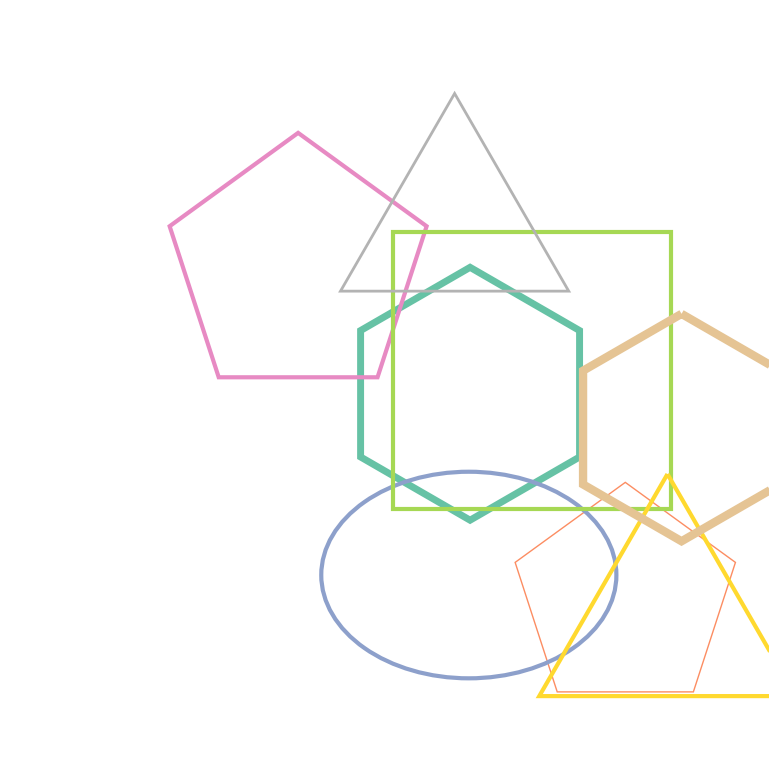[{"shape": "hexagon", "thickness": 2.5, "radius": 0.82, "center": [0.61, 0.489]}, {"shape": "pentagon", "thickness": 0.5, "radius": 0.75, "center": [0.812, 0.223]}, {"shape": "oval", "thickness": 1.5, "radius": 0.96, "center": [0.609, 0.253]}, {"shape": "pentagon", "thickness": 1.5, "radius": 0.88, "center": [0.387, 0.652]}, {"shape": "square", "thickness": 1.5, "radius": 0.9, "center": [0.691, 0.519]}, {"shape": "triangle", "thickness": 1.5, "radius": 0.96, "center": [0.867, 0.192]}, {"shape": "hexagon", "thickness": 3, "radius": 0.74, "center": [0.885, 0.445]}, {"shape": "triangle", "thickness": 1, "radius": 0.86, "center": [0.59, 0.707]}]